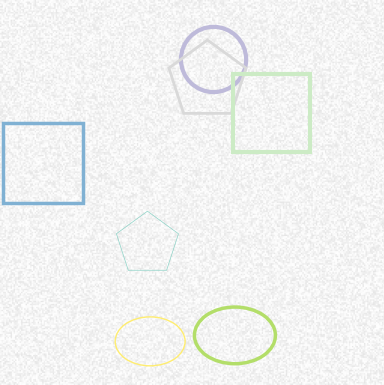[{"shape": "pentagon", "thickness": 0.5, "radius": 0.42, "center": [0.383, 0.367]}, {"shape": "circle", "thickness": 3, "radius": 0.42, "center": [0.555, 0.846]}, {"shape": "square", "thickness": 2.5, "radius": 0.52, "center": [0.111, 0.576]}, {"shape": "oval", "thickness": 2.5, "radius": 0.53, "center": [0.61, 0.129]}, {"shape": "pentagon", "thickness": 2, "radius": 0.53, "center": [0.539, 0.791]}, {"shape": "square", "thickness": 3, "radius": 0.5, "center": [0.705, 0.706]}, {"shape": "oval", "thickness": 1, "radius": 0.45, "center": [0.39, 0.113]}]